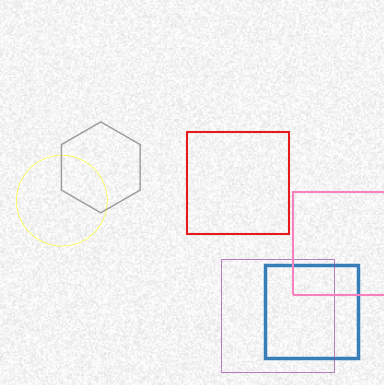[{"shape": "square", "thickness": 1.5, "radius": 0.66, "center": [0.619, 0.524]}, {"shape": "square", "thickness": 2.5, "radius": 0.61, "center": [0.81, 0.191]}, {"shape": "square", "thickness": 0.5, "radius": 0.73, "center": [0.721, 0.18]}, {"shape": "circle", "thickness": 0.5, "radius": 0.59, "center": [0.161, 0.479]}, {"shape": "square", "thickness": 1.5, "radius": 0.66, "center": [0.895, 0.368]}, {"shape": "hexagon", "thickness": 1, "radius": 0.59, "center": [0.262, 0.565]}]